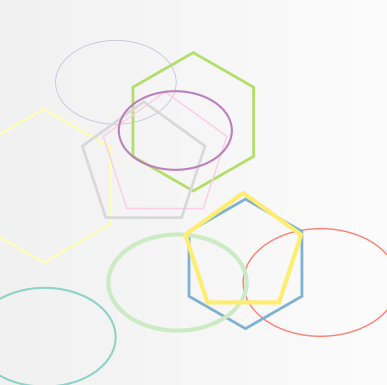[{"shape": "oval", "thickness": 1.5, "radius": 0.92, "center": [0.115, 0.124]}, {"shape": "hexagon", "thickness": 1.5, "radius": 1.0, "center": [0.113, 0.517]}, {"shape": "oval", "thickness": 0.5, "radius": 0.78, "center": [0.299, 0.786]}, {"shape": "oval", "thickness": 1, "radius": 1.0, "center": [0.827, 0.266]}, {"shape": "hexagon", "thickness": 2, "radius": 0.84, "center": [0.633, 0.315]}, {"shape": "hexagon", "thickness": 2, "radius": 0.9, "center": [0.499, 0.684]}, {"shape": "pentagon", "thickness": 1, "radius": 0.84, "center": [0.426, 0.594]}, {"shape": "pentagon", "thickness": 2, "radius": 0.83, "center": [0.371, 0.569]}, {"shape": "oval", "thickness": 1.5, "radius": 0.73, "center": [0.452, 0.661]}, {"shape": "oval", "thickness": 3, "radius": 0.89, "center": [0.458, 0.266]}, {"shape": "pentagon", "thickness": 3, "radius": 0.79, "center": [0.628, 0.342]}]